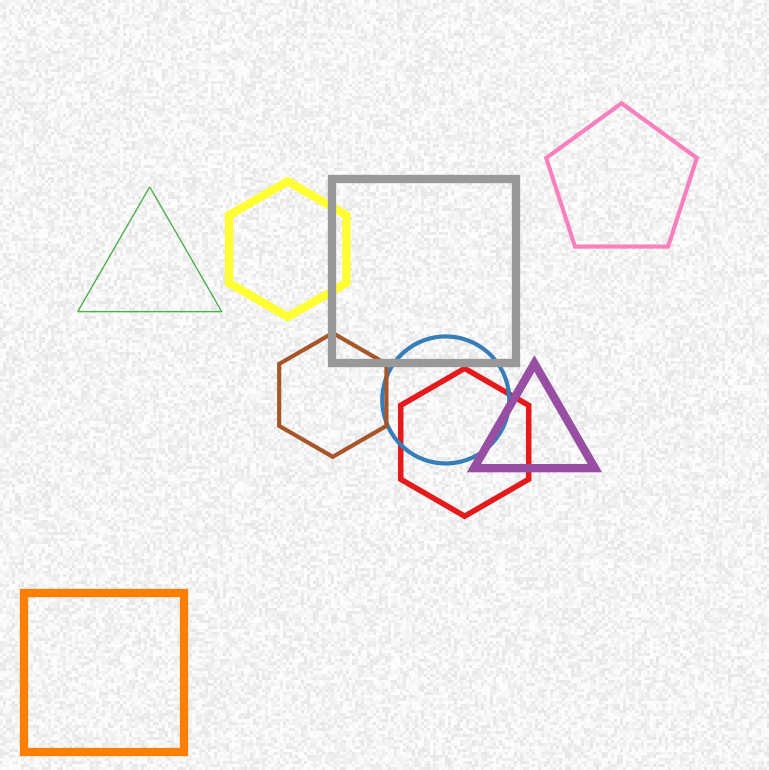[{"shape": "hexagon", "thickness": 2, "radius": 0.48, "center": [0.604, 0.426]}, {"shape": "circle", "thickness": 1.5, "radius": 0.41, "center": [0.579, 0.481]}, {"shape": "triangle", "thickness": 0.5, "radius": 0.54, "center": [0.194, 0.649]}, {"shape": "triangle", "thickness": 3, "radius": 0.45, "center": [0.694, 0.437]}, {"shape": "square", "thickness": 3, "radius": 0.52, "center": [0.135, 0.127]}, {"shape": "hexagon", "thickness": 3, "radius": 0.44, "center": [0.374, 0.677]}, {"shape": "hexagon", "thickness": 1.5, "radius": 0.4, "center": [0.432, 0.487]}, {"shape": "pentagon", "thickness": 1.5, "radius": 0.51, "center": [0.807, 0.763]}, {"shape": "square", "thickness": 3, "radius": 0.6, "center": [0.551, 0.648]}]